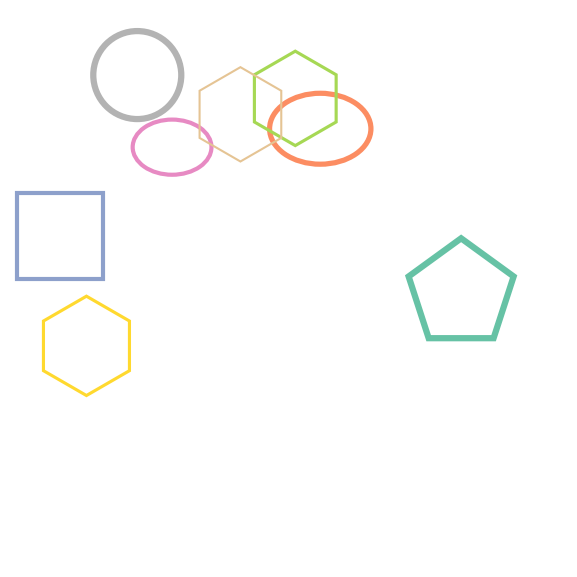[{"shape": "pentagon", "thickness": 3, "radius": 0.48, "center": [0.798, 0.491]}, {"shape": "oval", "thickness": 2.5, "radius": 0.44, "center": [0.555, 0.776]}, {"shape": "square", "thickness": 2, "radius": 0.37, "center": [0.104, 0.59]}, {"shape": "oval", "thickness": 2, "radius": 0.34, "center": [0.298, 0.744]}, {"shape": "hexagon", "thickness": 1.5, "radius": 0.41, "center": [0.511, 0.829]}, {"shape": "hexagon", "thickness": 1.5, "radius": 0.43, "center": [0.15, 0.4]}, {"shape": "hexagon", "thickness": 1, "radius": 0.41, "center": [0.416, 0.801]}, {"shape": "circle", "thickness": 3, "radius": 0.38, "center": [0.238, 0.869]}]